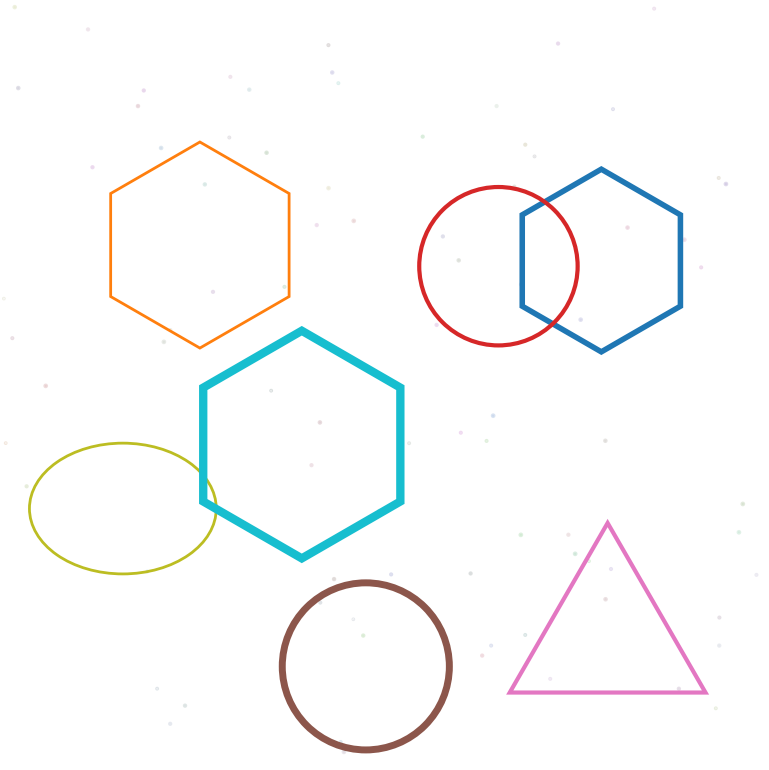[{"shape": "hexagon", "thickness": 2, "radius": 0.59, "center": [0.781, 0.662]}, {"shape": "hexagon", "thickness": 1, "radius": 0.67, "center": [0.26, 0.682]}, {"shape": "circle", "thickness": 1.5, "radius": 0.51, "center": [0.647, 0.654]}, {"shape": "circle", "thickness": 2.5, "radius": 0.54, "center": [0.475, 0.135]}, {"shape": "triangle", "thickness": 1.5, "radius": 0.73, "center": [0.789, 0.174]}, {"shape": "oval", "thickness": 1, "radius": 0.61, "center": [0.16, 0.34]}, {"shape": "hexagon", "thickness": 3, "radius": 0.74, "center": [0.392, 0.423]}]